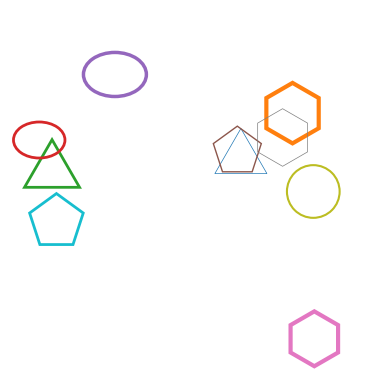[{"shape": "triangle", "thickness": 0.5, "radius": 0.39, "center": [0.626, 0.588]}, {"shape": "hexagon", "thickness": 3, "radius": 0.39, "center": [0.76, 0.706]}, {"shape": "triangle", "thickness": 2, "radius": 0.41, "center": [0.135, 0.555]}, {"shape": "oval", "thickness": 2, "radius": 0.33, "center": [0.102, 0.636]}, {"shape": "oval", "thickness": 2.5, "radius": 0.41, "center": [0.298, 0.807]}, {"shape": "pentagon", "thickness": 1, "radius": 0.33, "center": [0.616, 0.607]}, {"shape": "hexagon", "thickness": 3, "radius": 0.36, "center": [0.816, 0.12]}, {"shape": "hexagon", "thickness": 0.5, "radius": 0.37, "center": [0.734, 0.643]}, {"shape": "circle", "thickness": 1.5, "radius": 0.34, "center": [0.814, 0.503]}, {"shape": "pentagon", "thickness": 2, "radius": 0.37, "center": [0.147, 0.424]}]